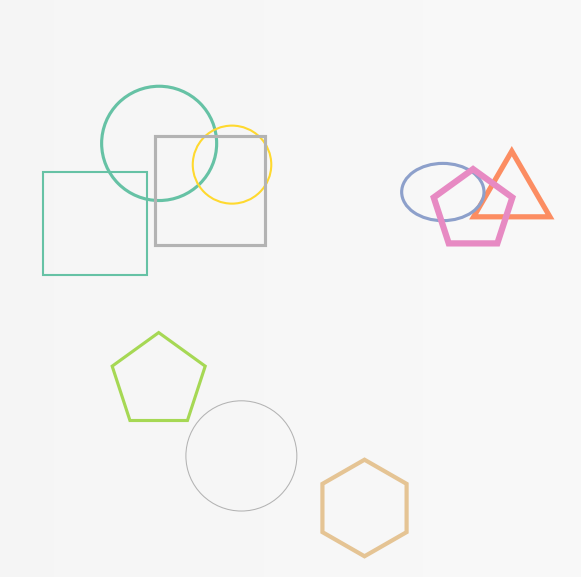[{"shape": "square", "thickness": 1, "radius": 0.45, "center": [0.163, 0.612]}, {"shape": "circle", "thickness": 1.5, "radius": 0.49, "center": [0.274, 0.751]}, {"shape": "triangle", "thickness": 2.5, "radius": 0.38, "center": [0.88, 0.662]}, {"shape": "oval", "thickness": 1.5, "radius": 0.35, "center": [0.762, 0.667]}, {"shape": "pentagon", "thickness": 3, "radius": 0.36, "center": [0.814, 0.635]}, {"shape": "pentagon", "thickness": 1.5, "radius": 0.42, "center": [0.273, 0.339]}, {"shape": "circle", "thickness": 1, "radius": 0.34, "center": [0.399, 0.714]}, {"shape": "hexagon", "thickness": 2, "radius": 0.42, "center": [0.627, 0.119]}, {"shape": "circle", "thickness": 0.5, "radius": 0.48, "center": [0.415, 0.21]}, {"shape": "square", "thickness": 1.5, "radius": 0.47, "center": [0.362, 0.669]}]